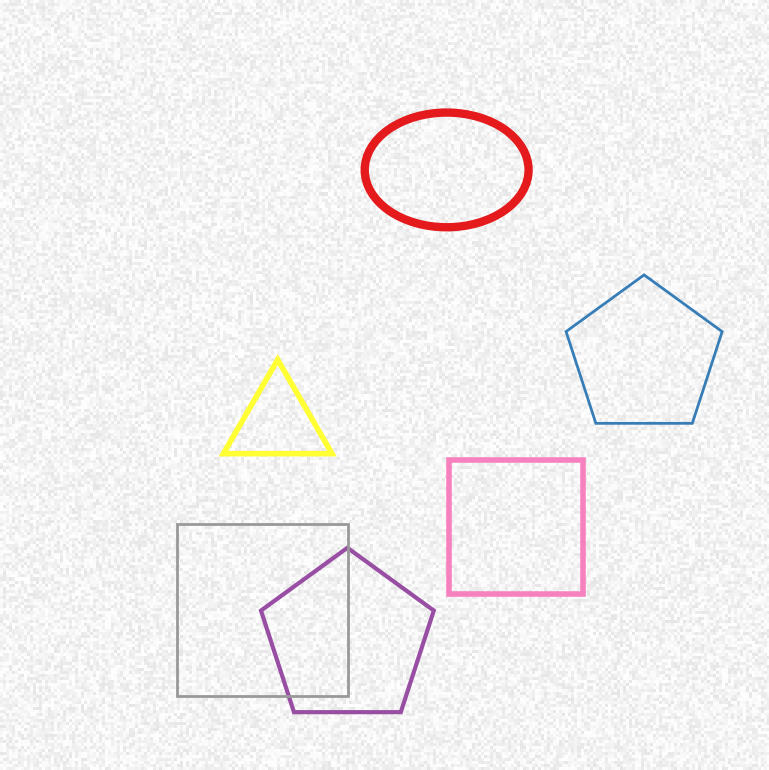[{"shape": "oval", "thickness": 3, "radius": 0.53, "center": [0.58, 0.779]}, {"shape": "pentagon", "thickness": 1, "radius": 0.53, "center": [0.836, 0.536]}, {"shape": "pentagon", "thickness": 1.5, "radius": 0.59, "center": [0.451, 0.171]}, {"shape": "triangle", "thickness": 2, "radius": 0.41, "center": [0.361, 0.452]}, {"shape": "square", "thickness": 2, "radius": 0.44, "center": [0.67, 0.315]}, {"shape": "square", "thickness": 1, "radius": 0.56, "center": [0.341, 0.208]}]